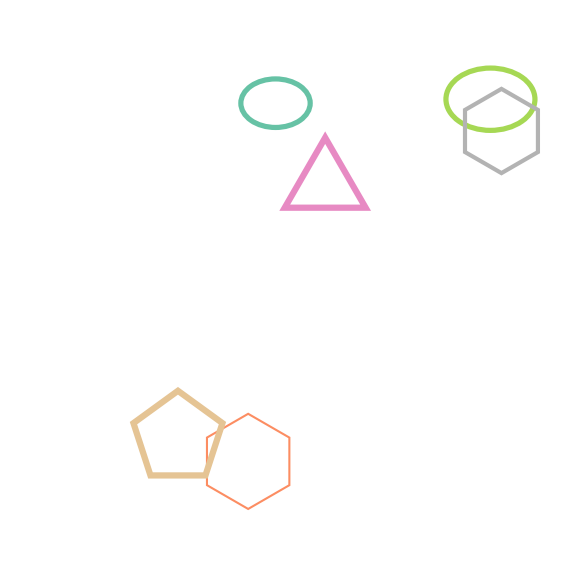[{"shape": "oval", "thickness": 2.5, "radius": 0.3, "center": [0.477, 0.82]}, {"shape": "hexagon", "thickness": 1, "radius": 0.41, "center": [0.43, 0.2]}, {"shape": "triangle", "thickness": 3, "radius": 0.4, "center": [0.563, 0.68]}, {"shape": "oval", "thickness": 2.5, "radius": 0.39, "center": [0.849, 0.827]}, {"shape": "pentagon", "thickness": 3, "radius": 0.4, "center": [0.308, 0.241]}, {"shape": "hexagon", "thickness": 2, "radius": 0.36, "center": [0.868, 0.772]}]